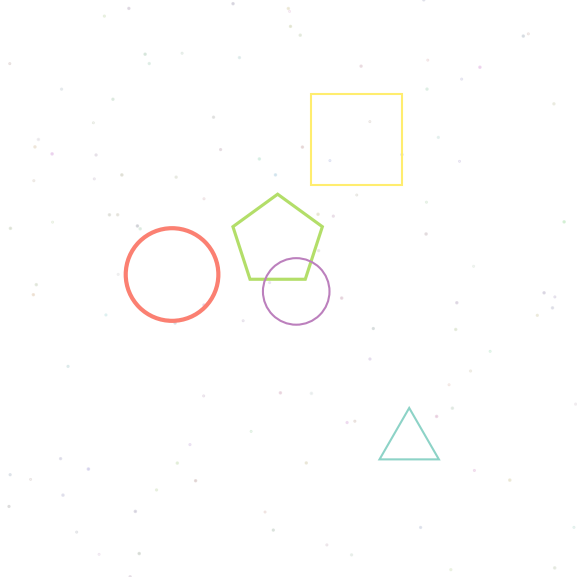[{"shape": "triangle", "thickness": 1, "radius": 0.3, "center": [0.709, 0.233]}, {"shape": "circle", "thickness": 2, "radius": 0.4, "center": [0.298, 0.524]}, {"shape": "pentagon", "thickness": 1.5, "radius": 0.41, "center": [0.481, 0.581]}, {"shape": "circle", "thickness": 1, "radius": 0.29, "center": [0.513, 0.494]}, {"shape": "square", "thickness": 1, "radius": 0.39, "center": [0.617, 0.757]}]